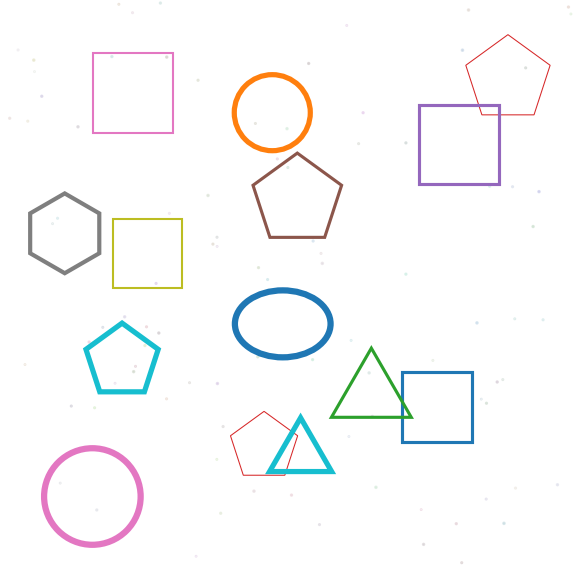[{"shape": "oval", "thickness": 3, "radius": 0.41, "center": [0.49, 0.438]}, {"shape": "square", "thickness": 1.5, "radius": 0.3, "center": [0.756, 0.294]}, {"shape": "circle", "thickness": 2.5, "radius": 0.33, "center": [0.471, 0.804]}, {"shape": "triangle", "thickness": 1.5, "radius": 0.4, "center": [0.643, 0.316]}, {"shape": "pentagon", "thickness": 0.5, "radius": 0.31, "center": [0.457, 0.226]}, {"shape": "pentagon", "thickness": 0.5, "radius": 0.38, "center": [0.88, 0.862]}, {"shape": "square", "thickness": 1.5, "radius": 0.34, "center": [0.795, 0.749]}, {"shape": "pentagon", "thickness": 1.5, "radius": 0.4, "center": [0.515, 0.653]}, {"shape": "circle", "thickness": 3, "radius": 0.42, "center": [0.16, 0.139]}, {"shape": "square", "thickness": 1, "radius": 0.35, "center": [0.23, 0.838]}, {"shape": "hexagon", "thickness": 2, "radius": 0.35, "center": [0.112, 0.595]}, {"shape": "square", "thickness": 1, "radius": 0.3, "center": [0.256, 0.56]}, {"shape": "triangle", "thickness": 2.5, "radius": 0.31, "center": [0.521, 0.214]}, {"shape": "pentagon", "thickness": 2.5, "radius": 0.33, "center": [0.211, 0.374]}]